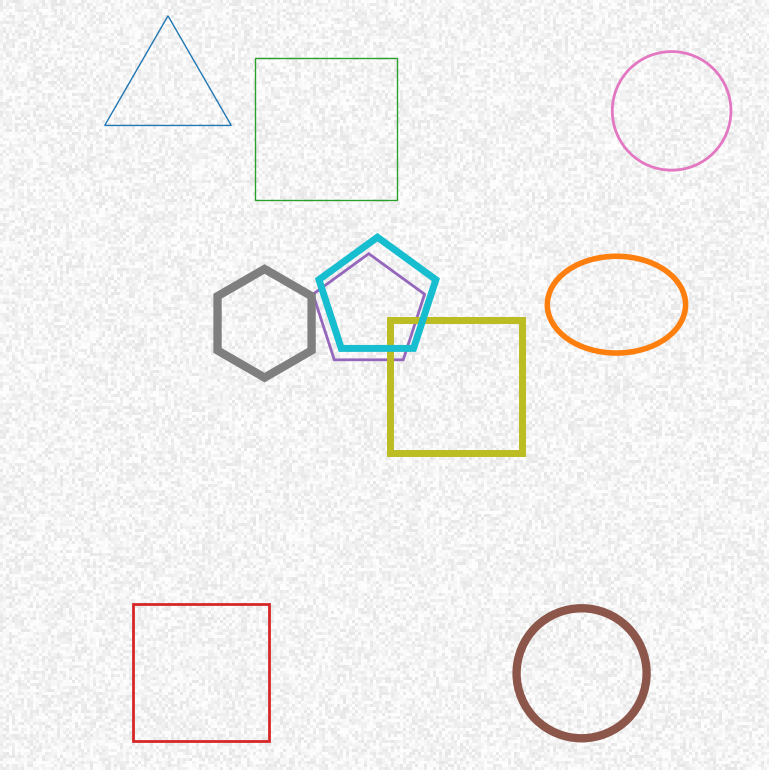[{"shape": "triangle", "thickness": 0.5, "radius": 0.47, "center": [0.218, 0.885]}, {"shape": "oval", "thickness": 2, "radius": 0.45, "center": [0.801, 0.604]}, {"shape": "square", "thickness": 0.5, "radius": 0.46, "center": [0.424, 0.832]}, {"shape": "square", "thickness": 1, "radius": 0.44, "center": [0.261, 0.127]}, {"shape": "pentagon", "thickness": 1, "radius": 0.38, "center": [0.479, 0.594]}, {"shape": "circle", "thickness": 3, "radius": 0.42, "center": [0.755, 0.126]}, {"shape": "circle", "thickness": 1, "radius": 0.39, "center": [0.872, 0.856]}, {"shape": "hexagon", "thickness": 3, "radius": 0.35, "center": [0.344, 0.58]}, {"shape": "square", "thickness": 2.5, "radius": 0.43, "center": [0.593, 0.498]}, {"shape": "pentagon", "thickness": 2.5, "radius": 0.4, "center": [0.49, 0.612]}]